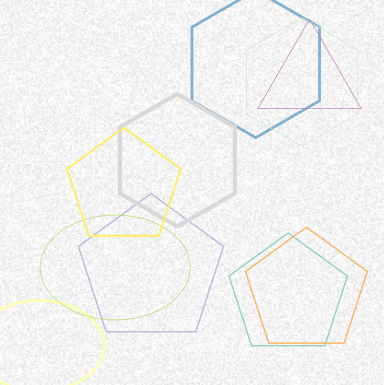[{"shape": "pentagon", "thickness": 1, "radius": 0.81, "center": [0.749, 0.233]}, {"shape": "oval", "thickness": 2, "radius": 0.84, "center": [0.103, 0.102]}, {"shape": "pentagon", "thickness": 1, "radius": 0.99, "center": [0.392, 0.299]}, {"shape": "hexagon", "thickness": 2, "radius": 0.96, "center": [0.664, 0.834]}, {"shape": "pentagon", "thickness": 1, "radius": 0.83, "center": [0.796, 0.243]}, {"shape": "oval", "thickness": 0.5, "radius": 0.97, "center": [0.299, 0.305]}, {"shape": "hexagon", "thickness": 3, "radius": 0.86, "center": [0.461, 0.584]}, {"shape": "triangle", "thickness": 0.5, "radius": 0.77, "center": [0.804, 0.796]}, {"shape": "hexagon", "thickness": 0.5, "radius": 0.83, "center": [0.785, 0.787]}, {"shape": "pentagon", "thickness": 1.5, "radius": 0.78, "center": [0.322, 0.513]}]